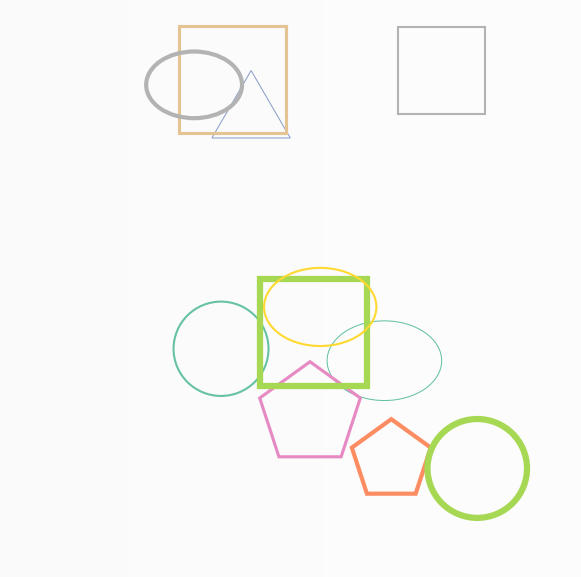[{"shape": "circle", "thickness": 1, "radius": 0.41, "center": [0.38, 0.395]}, {"shape": "oval", "thickness": 0.5, "radius": 0.49, "center": [0.661, 0.375]}, {"shape": "pentagon", "thickness": 2, "radius": 0.36, "center": [0.673, 0.202]}, {"shape": "triangle", "thickness": 0.5, "radius": 0.39, "center": [0.432, 0.799]}, {"shape": "pentagon", "thickness": 1.5, "radius": 0.46, "center": [0.533, 0.282]}, {"shape": "square", "thickness": 3, "radius": 0.46, "center": [0.539, 0.424]}, {"shape": "circle", "thickness": 3, "radius": 0.43, "center": [0.821, 0.188]}, {"shape": "oval", "thickness": 1, "radius": 0.48, "center": [0.551, 0.468]}, {"shape": "square", "thickness": 1.5, "radius": 0.46, "center": [0.4, 0.862]}, {"shape": "square", "thickness": 1, "radius": 0.38, "center": [0.76, 0.877]}, {"shape": "oval", "thickness": 2, "radius": 0.41, "center": [0.334, 0.852]}]